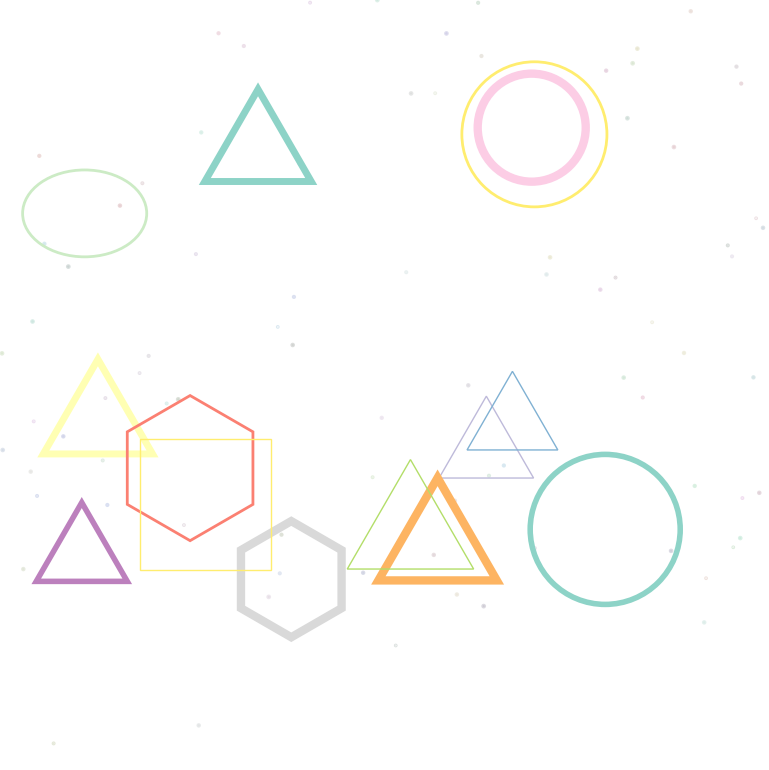[{"shape": "triangle", "thickness": 2.5, "radius": 0.4, "center": [0.335, 0.804]}, {"shape": "circle", "thickness": 2, "radius": 0.49, "center": [0.786, 0.312]}, {"shape": "triangle", "thickness": 2.5, "radius": 0.41, "center": [0.127, 0.451]}, {"shape": "triangle", "thickness": 0.5, "radius": 0.35, "center": [0.632, 0.415]}, {"shape": "hexagon", "thickness": 1, "radius": 0.47, "center": [0.247, 0.392]}, {"shape": "triangle", "thickness": 0.5, "radius": 0.34, "center": [0.666, 0.45]}, {"shape": "triangle", "thickness": 3, "radius": 0.44, "center": [0.568, 0.291]}, {"shape": "triangle", "thickness": 0.5, "radius": 0.47, "center": [0.533, 0.308]}, {"shape": "circle", "thickness": 3, "radius": 0.35, "center": [0.691, 0.834]}, {"shape": "hexagon", "thickness": 3, "radius": 0.38, "center": [0.378, 0.248]}, {"shape": "triangle", "thickness": 2, "radius": 0.34, "center": [0.106, 0.279]}, {"shape": "oval", "thickness": 1, "radius": 0.4, "center": [0.11, 0.723]}, {"shape": "square", "thickness": 0.5, "radius": 0.43, "center": [0.267, 0.345]}, {"shape": "circle", "thickness": 1, "radius": 0.47, "center": [0.694, 0.826]}]